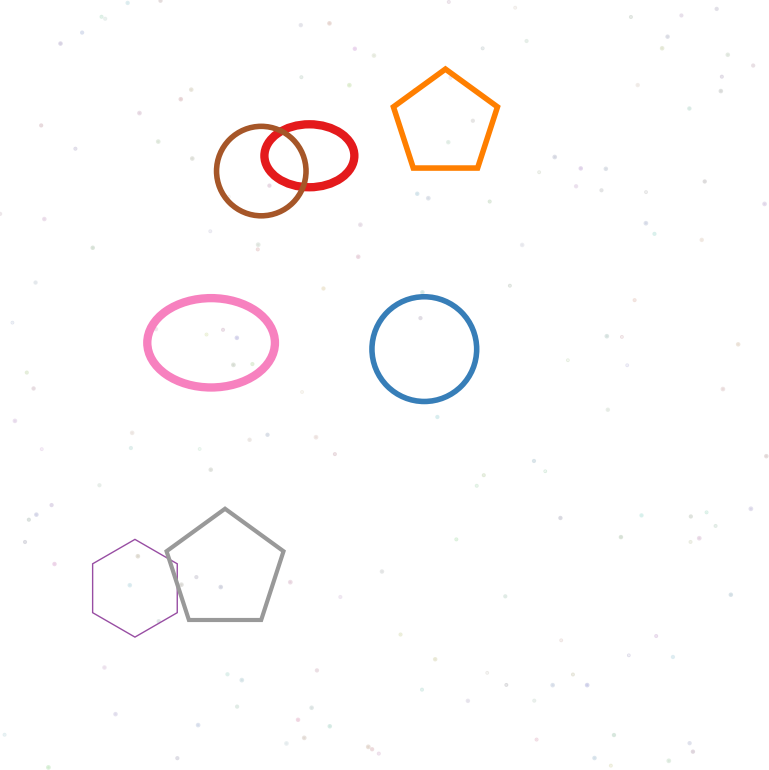[{"shape": "oval", "thickness": 3, "radius": 0.29, "center": [0.402, 0.798]}, {"shape": "circle", "thickness": 2, "radius": 0.34, "center": [0.551, 0.547]}, {"shape": "hexagon", "thickness": 0.5, "radius": 0.32, "center": [0.175, 0.236]}, {"shape": "pentagon", "thickness": 2, "radius": 0.36, "center": [0.579, 0.839]}, {"shape": "circle", "thickness": 2, "radius": 0.29, "center": [0.339, 0.778]}, {"shape": "oval", "thickness": 3, "radius": 0.41, "center": [0.274, 0.555]}, {"shape": "pentagon", "thickness": 1.5, "radius": 0.4, "center": [0.292, 0.259]}]